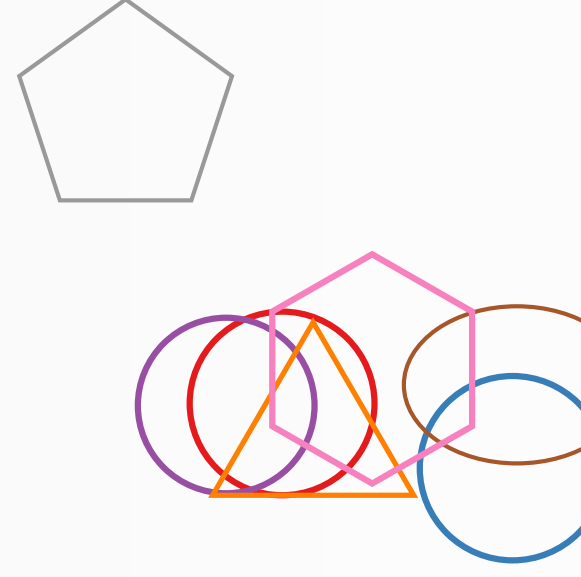[{"shape": "circle", "thickness": 3, "radius": 0.79, "center": [0.485, 0.301]}, {"shape": "circle", "thickness": 3, "radius": 0.8, "center": [0.882, 0.188]}, {"shape": "circle", "thickness": 3, "radius": 0.76, "center": [0.389, 0.297]}, {"shape": "triangle", "thickness": 2.5, "radius": 1.0, "center": [0.539, 0.241]}, {"shape": "oval", "thickness": 2, "radius": 0.97, "center": [0.889, 0.333]}, {"shape": "hexagon", "thickness": 3, "radius": 0.99, "center": [0.64, 0.36]}, {"shape": "pentagon", "thickness": 2, "radius": 0.96, "center": [0.216, 0.808]}]